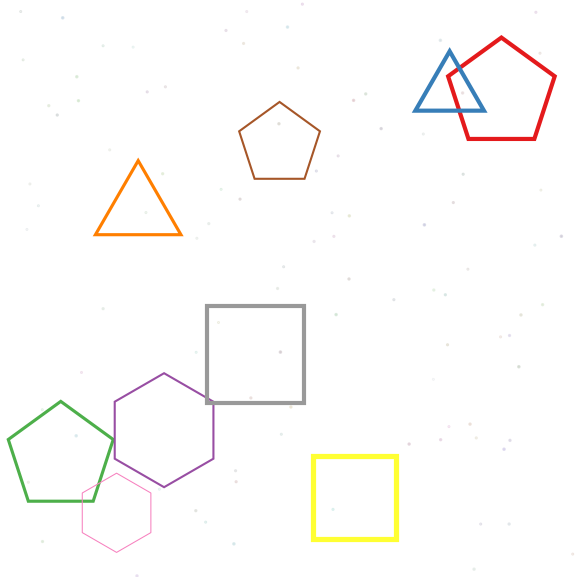[{"shape": "pentagon", "thickness": 2, "radius": 0.49, "center": [0.868, 0.837]}, {"shape": "triangle", "thickness": 2, "radius": 0.34, "center": [0.779, 0.842]}, {"shape": "pentagon", "thickness": 1.5, "radius": 0.48, "center": [0.105, 0.209]}, {"shape": "hexagon", "thickness": 1, "radius": 0.49, "center": [0.284, 0.254]}, {"shape": "triangle", "thickness": 1.5, "radius": 0.43, "center": [0.239, 0.635]}, {"shape": "square", "thickness": 2.5, "radius": 0.36, "center": [0.614, 0.137]}, {"shape": "pentagon", "thickness": 1, "radius": 0.37, "center": [0.484, 0.749]}, {"shape": "hexagon", "thickness": 0.5, "radius": 0.34, "center": [0.202, 0.111]}, {"shape": "square", "thickness": 2, "radius": 0.42, "center": [0.443, 0.385]}]